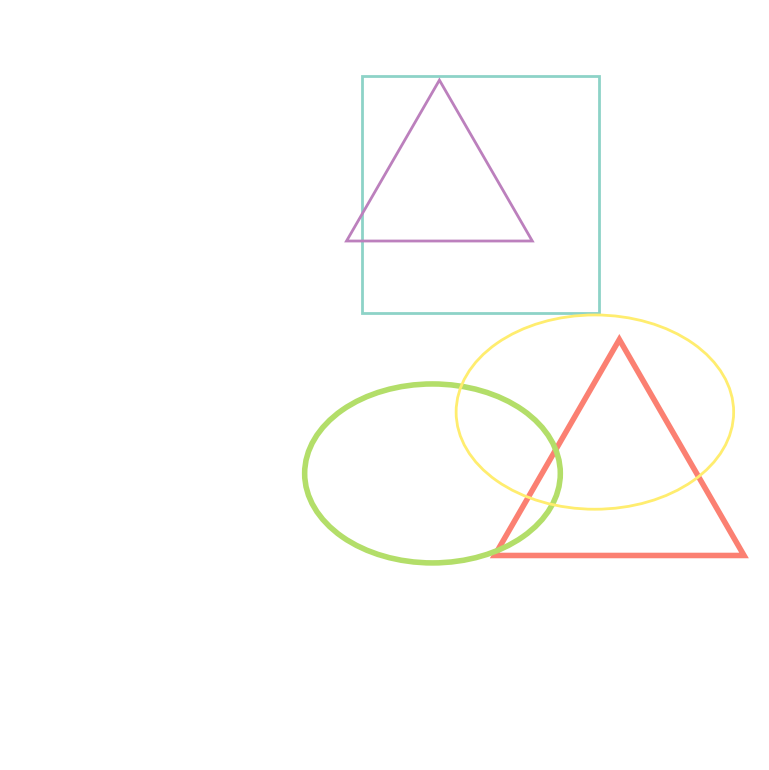[{"shape": "square", "thickness": 1, "radius": 0.77, "center": [0.624, 0.748]}, {"shape": "triangle", "thickness": 2, "radius": 0.93, "center": [0.804, 0.372]}, {"shape": "oval", "thickness": 2, "radius": 0.83, "center": [0.562, 0.385]}, {"shape": "triangle", "thickness": 1, "radius": 0.7, "center": [0.571, 0.757]}, {"shape": "oval", "thickness": 1, "radius": 0.9, "center": [0.773, 0.465]}]